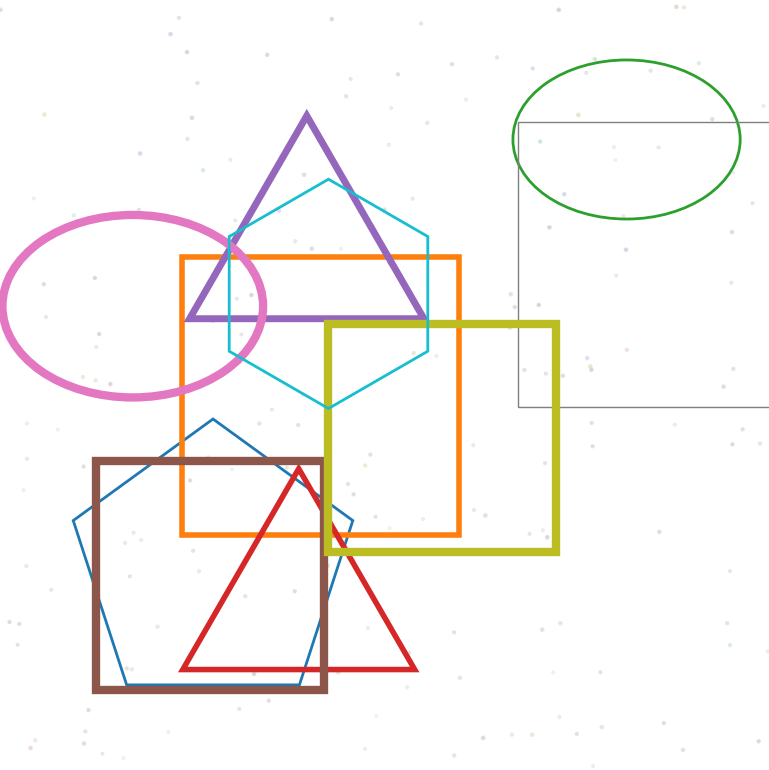[{"shape": "pentagon", "thickness": 1, "radius": 0.95, "center": [0.277, 0.265]}, {"shape": "square", "thickness": 2, "radius": 0.9, "center": [0.416, 0.486]}, {"shape": "oval", "thickness": 1, "radius": 0.74, "center": [0.814, 0.819]}, {"shape": "triangle", "thickness": 2, "radius": 0.87, "center": [0.388, 0.217]}, {"shape": "triangle", "thickness": 2.5, "radius": 0.88, "center": [0.398, 0.674]}, {"shape": "square", "thickness": 3, "radius": 0.74, "center": [0.273, 0.253]}, {"shape": "oval", "thickness": 3, "radius": 0.85, "center": [0.172, 0.602]}, {"shape": "square", "thickness": 0.5, "radius": 0.93, "center": [0.858, 0.657]}, {"shape": "square", "thickness": 3, "radius": 0.74, "center": [0.574, 0.431]}, {"shape": "hexagon", "thickness": 1, "radius": 0.74, "center": [0.427, 0.618]}]